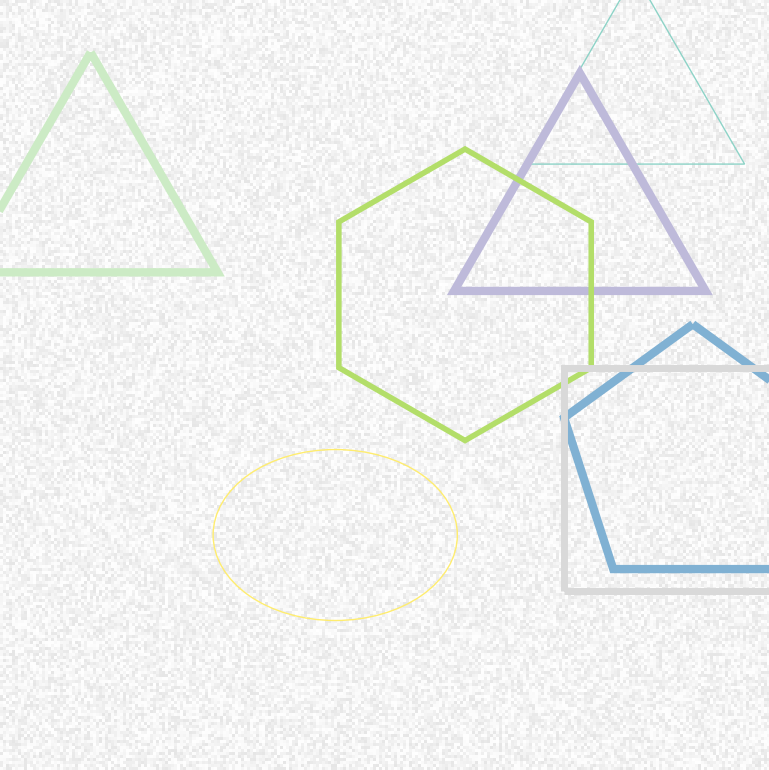[{"shape": "triangle", "thickness": 0.5, "radius": 0.82, "center": [0.825, 0.869]}, {"shape": "triangle", "thickness": 3, "radius": 0.94, "center": [0.753, 0.716]}, {"shape": "pentagon", "thickness": 3, "radius": 0.88, "center": [0.9, 0.403]}, {"shape": "hexagon", "thickness": 2, "radius": 0.95, "center": [0.604, 0.617]}, {"shape": "square", "thickness": 2.5, "radius": 0.72, "center": [0.877, 0.377]}, {"shape": "triangle", "thickness": 3, "radius": 0.95, "center": [0.118, 0.742]}, {"shape": "oval", "thickness": 0.5, "radius": 0.79, "center": [0.435, 0.305]}]